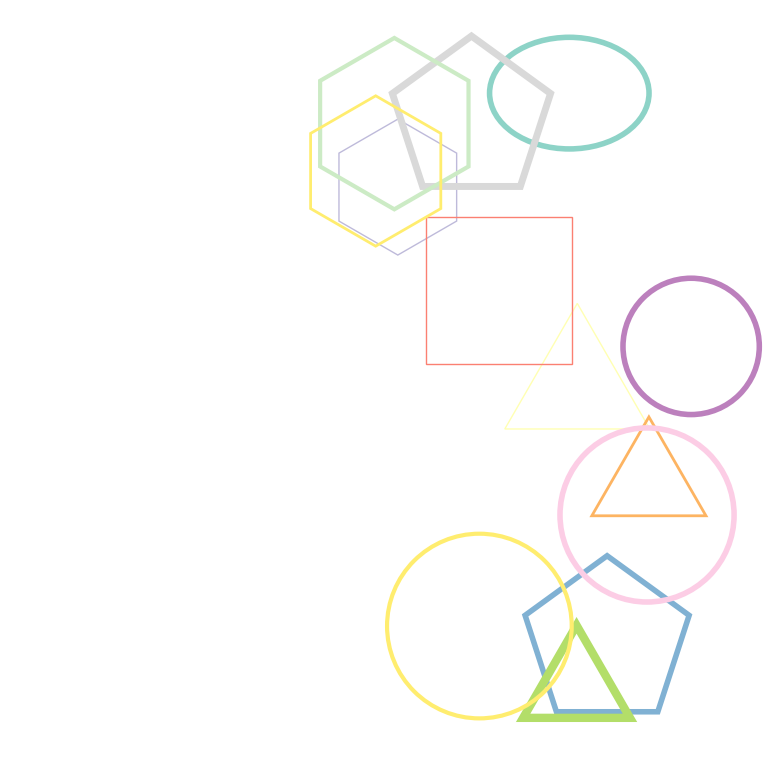[{"shape": "oval", "thickness": 2, "radius": 0.52, "center": [0.739, 0.879]}, {"shape": "triangle", "thickness": 0.5, "radius": 0.54, "center": [0.75, 0.497]}, {"shape": "hexagon", "thickness": 0.5, "radius": 0.44, "center": [0.517, 0.757]}, {"shape": "square", "thickness": 0.5, "radius": 0.48, "center": [0.648, 0.623]}, {"shape": "pentagon", "thickness": 2, "radius": 0.56, "center": [0.788, 0.166]}, {"shape": "triangle", "thickness": 1, "radius": 0.43, "center": [0.843, 0.373]}, {"shape": "triangle", "thickness": 3, "radius": 0.4, "center": [0.749, 0.108]}, {"shape": "circle", "thickness": 2, "radius": 0.57, "center": [0.84, 0.331]}, {"shape": "pentagon", "thickness": 2.5, "radius": 0.54, "center": [0.612, 0.845]}, {"shape": "circle", "thickness": 2, "radius": 0.44, "center": [0.898, 0.55]}, {"shape": "hexagon", "thickness": 1.5, "radius": 0.56, "center": [0.512, 0.839]}, {"shape": "hexagon", "thickness": 1, "radius": 0.49, "center": [0.488, 0.778]}, {"shape": "circle", "thickness": 1.5, "radius": 0.6, "center": [0.623, 0.187]}]